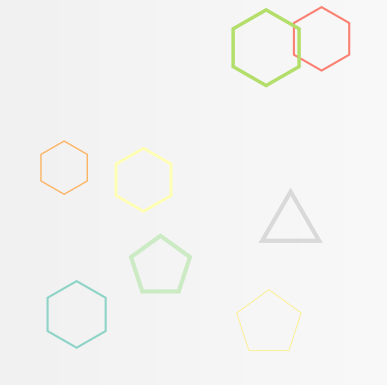[{"shape": "hexagon", "thickness": 1.5, "radius": 0.43, "center": [0.198, 0.183]}, {"shape": "hexagon", "thickness": 2, "radius": 0.41, "center": [0.37, 0.533]}, {"shape": "hexagon", "thickness": 1.5, "radius": 0.41, "center": [0.83, 0.899]}, {"shape": "hexagon", "thickness": 1, "radius": 0.35, "center": [0.166, 0.564]}, {"shape": "hexagon", "thickness": 2.5, "radius": 0.49, "center": [0.687, 0.876]}, {"shape": "triangle", "thickness": 3, "radius": 0.42, "center": [0.75, 0.417]}, {"shape": "pentagon", "thickness": 3, "radius": 0.4, "center": [0.414, 0.308]}, {"shape": "pentagon", "thickness": 0.5, "radius": 0.44, "center": [0.694, 0.16]}]